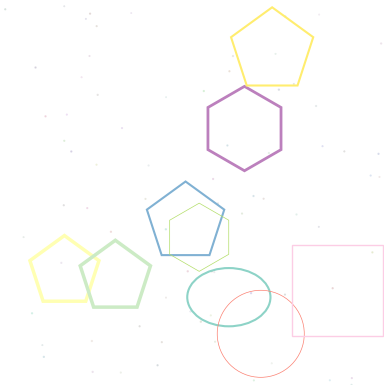[{"shape": "oval", "thickness": 1.5, "radius": 0.54, "center": [0.594, 0.228]}, {"shape": "pentagon", "thickness": 2.5, "radius": 0.47, "center": [0.167, 0.294]}, {"shape": "circle", "thickness": 0.5, "radius": 0.57, "center": [0.677, 0.133]}, {"shape": "pentagon", "thickness": 1.5, "radius": 0.53, "center": [0.482, 0.423]}, {"shape": "hexagon", "thickness": 0.5, "radius": 0.44, "center": [0.517, 0.384]}, {"shape": "square", "thickness": 1, "radius": 0.59, "center": [0.877, 0.245]}, {"shape": "hexagon", "thickness": 2, "radius": 0.55, "center": [0.635, 0.666]}, {"shape": "pentagon", "thickness": 2.5, "radius": 0.48, "center": [0.3, 0.28]}, {"shape": "pentagon", "thickness": 1.5, "radius": 0.56, "center": [0.707, 0.869]}]